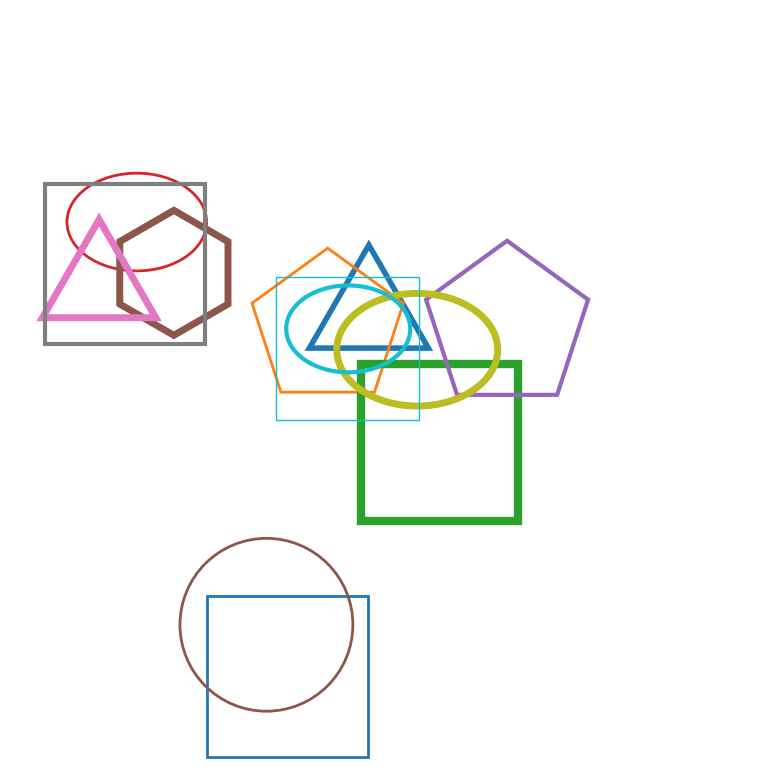[{"shape": "square", "thickness": 1, "radius": 0.52, "center": [0.374, 0.121]}, {"shape": "triangle", "thickness": 2, "radius": 0.45, "center": [0.479, 0.593]}, {"shape": "pentagon", "thickness": 1, "radius": 0.52, "center": [0.426, 0.574]}, {"shape": "square", "thickness": 3, "radius": 0.51, "center": [0.571, 0.425]}, {"shape": "oval", "thickness": 1, "radius": 0.45, "center": [0.178, 0.712]}, {"shape": "pentagon", "thickness": 1.5, "radius": 0.55, "center": [0.659, 0.577]}, {"shape": "hexagon", "thickness": 2.5, "radius": 0.41, "center": [0.226, 0.646]}, {"shape": "circle", "thickness": 1, "radius": 0.56, "center": [0.346, 0.189]}, {"shape": "triangle", "thickness": 2.5, "radius": 0.43, "center": [0.129, 0.63]}, {"shape": "square", "thickness": 1.5, "radius": 0.52, "center": [0.162, 0.657]}, {"shape": "oval", "thickness": 2.5, "radius": 0.52, "center": [0.542, 0.546]}, {"shape": "square", "thickness": 0.5, "radius": 0.47, "center": [0.451, 0.548]}, {"shape": "oval", "thickness": 1.5, "radius": 0.4, "center": [0.452, 0.573]}]